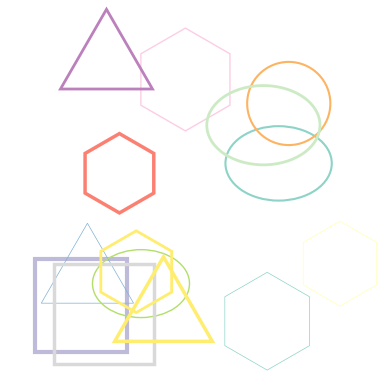[{"shape": "hexagon", "thickness": 0.5, "radius": 0.64, "center": [0.694, 0.166]}, {"shape": "oval", "thickness": 1.5, "radius": 0.69, "center": [0.724, 0.576]}, {"shape": "hexagon", "thickness": 0.5, "radius": 0.55, "center": [0.883, 0.315]}, {"shape": "square", "thickness": 3, "radius": 0.6, "center": [0.211, 0.206]}, {"shape": "hexagon", "thickness": 2.5, "radius": 0.52, "center": [0.31, 0.55]}, {"shape": "triangle", "thickness": 0.5, "radius": 0.69, "center": [0.227, 0.282]}, {"shape": "circle", "thickness": 1.5, "radius": 0.54, "center": [0.75, 0.731]}, {"shape": "oval", "thickness": 1, "radius": 0.63, "center": [0.366, 0.263]}, {"shape": "hexagon", "thickness": 1, "radius": 0.67, "center": [0.482, 0.793]}, {"shape": "square", "thickness": 2.5, "radius": 0.65, "center": [0.271, 0.183]}, {"shape": "triangle", "thickness": 2, "radius": 0.69, "center": [0.277, 0.838]}, {"shape": "oval", "thickness": 2, "radius": 0.74, "center": [0.684, 0.675]}, {"shape": "triangle", "thickness": 2.5, "radius": 0.73, "center": [0.425, 0.187]}, {"shape": "hexagon", "thickness": 2, "radius": 0.53, "center": [0.354, 0.294]}]